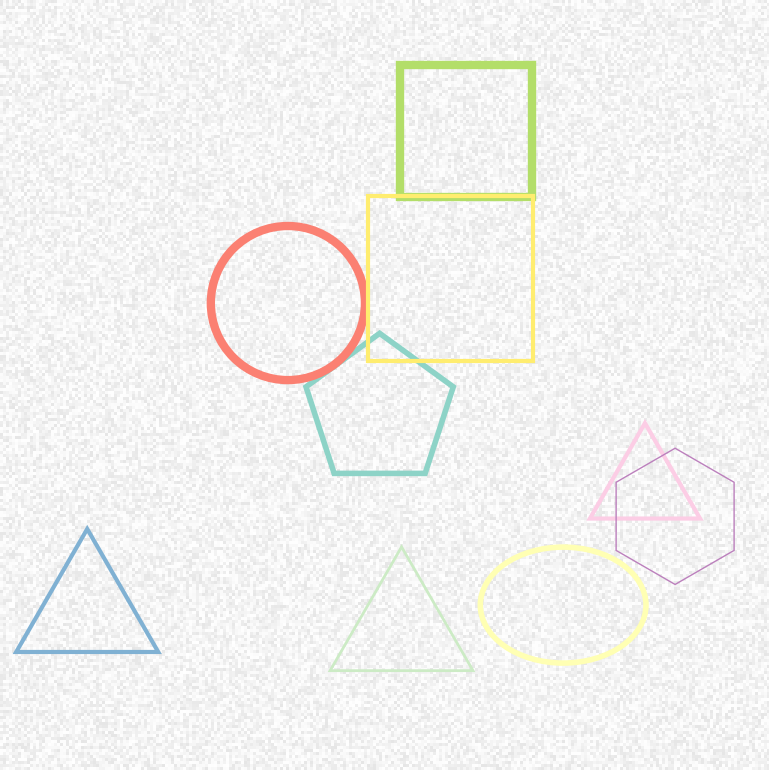[{"shape": "pentagon", "thickness": 2, "radius": 0.5, "center": [0.493, 0.467]}, {"shape": "oval", "thickness": 2, "radius": 0.54, "center": [0.731, 0.214]}, {"shape": "circle", "thickness": 3, "radius": 0.5, "center": [0.374, 0.606]}, {"shape": "triangle", "thickness": 1.5, "radius": 0.53, "center": [0.113, 0.207]}, {"shape": "square", "thickness": 3, "radius": 0.43, "center": [0.605, 0.829]}, {"shape": "triangle", "thickness": 1.5, "radius": 0.41, "center": [0.838, 0.368]}, {"shape": "hexagon", "thickness": 0.5, "radius": 0.44, "center": [0.877, 0.329]}, {"shape": "triangle", "thickness": 1, "radius": 0.54, "center": [0.521, 0.183]}, {"shape": "square", "thickness": 1.5, "radius": 0.54, "center": [0.585, 0.638]}]